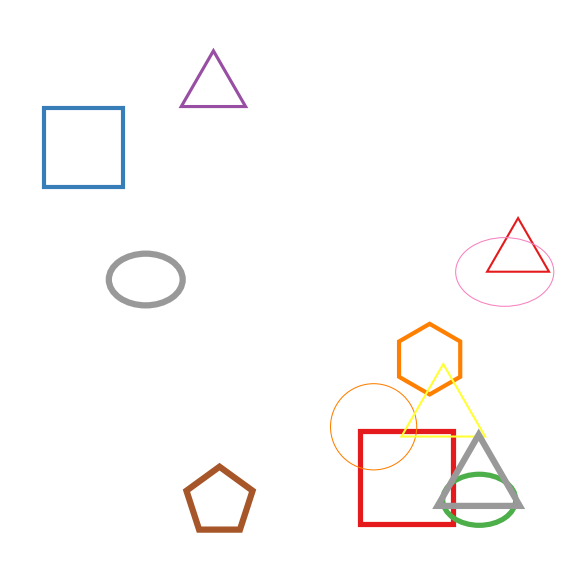[{"shape": "square", "thickness": 2.5, "radius": 0.4, "center": [0.704, 0.172]}, {"shape": "triangle", "thickness": 1, "radius": 0.31, "center": [0.897, 0.56]}, {"shape": "square", "thickness": 2, "radius": 0.34, "center": [0.145, 0.743]}, {"shape": "oval", "thickness": 2.5, "radius": 0.32, "center": [0.83, 0.134]}, {"shape": "triangle", "thickness": 1.5, "radius": 0.32, "center": [0.37, 0.847]}, {"shape": "circle", "thickness": 0.5, "radius": 0.37, "center": [0.647, 0.26]}, {"shape": "hexagon", "thickness": 2, "radius": 0.31, "center": [0.744, 0.377]}, {"shape": "triangle", "thickness": 1, "radius": 0.42, "center": [0.768, 0.285]}, {"shape": "pentagon", "thickness": 3, "radius": 0.3, "center": [0.38, 0.131]}, {"shape": "oval", "thickness": 0.5, "radius": 0.42, "center": [0.874, 0.528]}, {"shape": "oval", "thickness": 3, "radius": 0.32, "center": [0.252, 0.515]}, {"shape": "triangle", "thickness": 3, "radius": 0.41, "center": [0.829, 0.164]}]